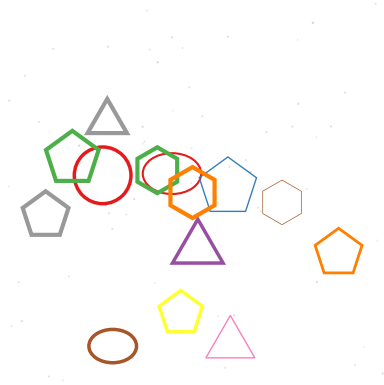[{"shape": "circle", "thickness": 2.5, "radius": 0.37, "center": [0.267, 0.545]}, {"shape": "oval", "thickness": 1.5, "radius": 0.38, "center": [0.447, 0.549]}, {"shape": "pentagon", "thickness": 1, "radius": 0.39, "center": [0.592, 0.514]}, {"shape": "hexagon", "thickness": 3, "radius": 0.3, "center": [0.409, 0.558]}, {"shape": "pentagon", "thickness": 3, "radius": 0.36, "center": [0.188, 0.588]}, {"shape": "triangle", "thickness": 2.5, "radius": 0.38, "center": [0.514, 0.355]}, {"shape": "hexagon", "thickness": 3, "radius": 0.33, "center": [0.5, 0.5]}, {"shape": "pentagon", "thickness": 2, "radius": 0.32, "center": [0.88, 0.343]}, {"shape": "pentagon", "thickness": 2.5, "radius": 0.3, "center": [0.47, 0.186]}, {"shape": "oval", "thickness": 2.5, "radius": 0.31, "center": [0.293, 0.101]}, {"shape": "hexagon", "thickness": 0.5, "radius": 0.29, "center": [0.733, 0.474]}, {"shape": "triangle", "thickness": 1, "radius": 0.37, "center": [0.598, 0.107]}, {"shape": "triangle", "thickness": 3, "radius": 0.3, "center": [0.279, 0.684]}, {"shape": "pentagon", "thickness": 3, "radius": 0.31, "center": [0.119, 0.441]}]